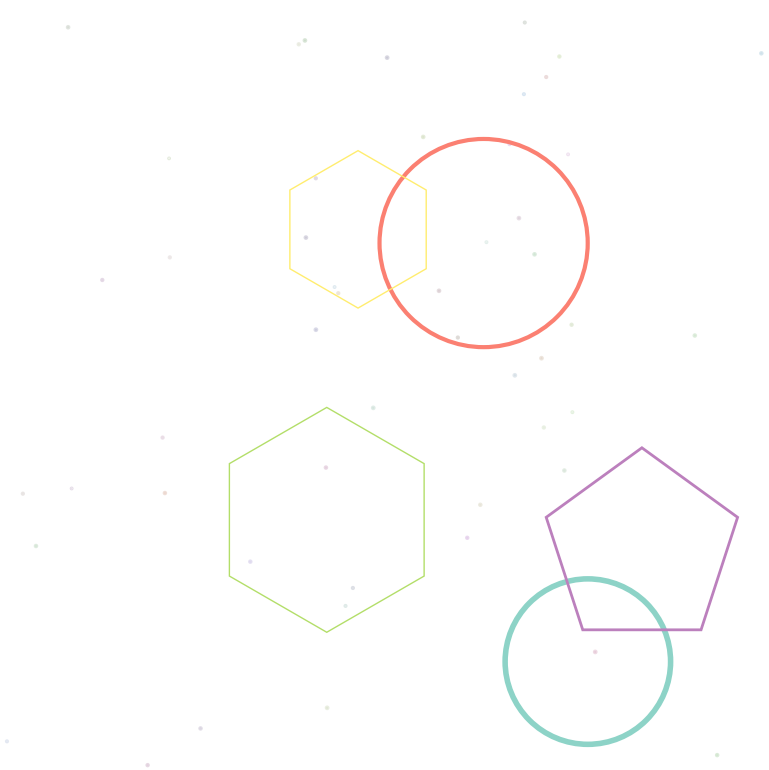[{"shape": "circle", "thickness": 2, "radius": 0.54, "center": [0.763, 0.141]}, {"shape": "circle", "thickness": 1.5, "radius": 0.68, "center": [0.628, 0.684]}, {"shape": "hexagon", "thickness": 0.5, "radius": 0.73, "center": [0.424, 0.325]}, {"shape": "pentagon", "thickness": 1, "radius": 0.65, "center": [0.834, 0.288]}, {"shape": "hexagon", "thickness": 0.5, "radius": 0.51, "center": [0.465, 0.702]}]